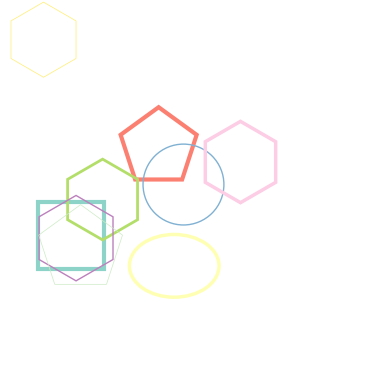[{"shape": "square", "thickness": 3, "radius": 0.43, "center": [0.184, 0.389]}, {"shape": "oval", "thickness": 2.5, "radius": 0.58, "center": [0.453, 0.309]}, {"shape": "pentagon", "thickness": 3, "radius": 0.52, "center": [0.412, 0.618]}, {"shape": "circle", "thickness": 1, "radius": 0.53, "center": [0.477, 0.521]}, {"shape": "hexagon", "thickness": 2, "radius": 0.52, "center": [0.266, 0.482]}, {"shape": "hexagon", "thickness": 2.5, "radius": 0.53, "center": [0.625, 0.579]}, {"shape": "hexagon", "thickness": 1, "radius": 0.55, "center": [0.198, 0.381]}, {"shape": "pentagon", "thickness": 0.5, "radius": 0.57, "center": [0.209, 0.354]}, {"shape": "hexagon", "thickness": 0.5, "radius": 0.49, "center": [0.113, 0.897]}]